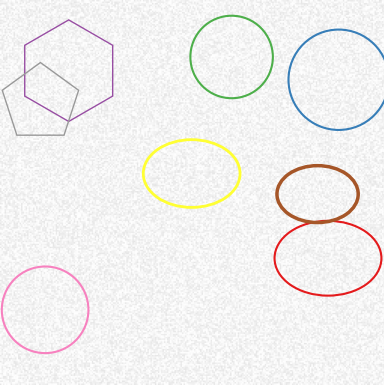[{"shape": "oval", "thickness": 1.5, "radius": 0.69, "center": [0.852, 0.329]}, {"shape": "circle", "thickness": 1.5, "radius": 0.65, "center": [0.88, 0.793]}, {"shape": "circle", "thickness": 1.5, "radius": 0.54, "center": [0.602, 0.852]}, {"shape": "hexagon", "thickness": 1, "radius": 0.66, "center": [0.178, 0.816]}, {"shape": "oval", "thickness": 2, "radius": 0.63, "center": [0.498, 0.549]}, {"shape": "oval", "thickness": 2.5, "radius": 0.53, "center": [0.825, 0.496]}, {"shape": "circle", "thickness": 1.5, "radius": 0.56, "center": [0.117, 0.195]}, {"shape": "pentagon", "thickness": 1, "radius": 0.52, "center": [0.105, 0.733]}]